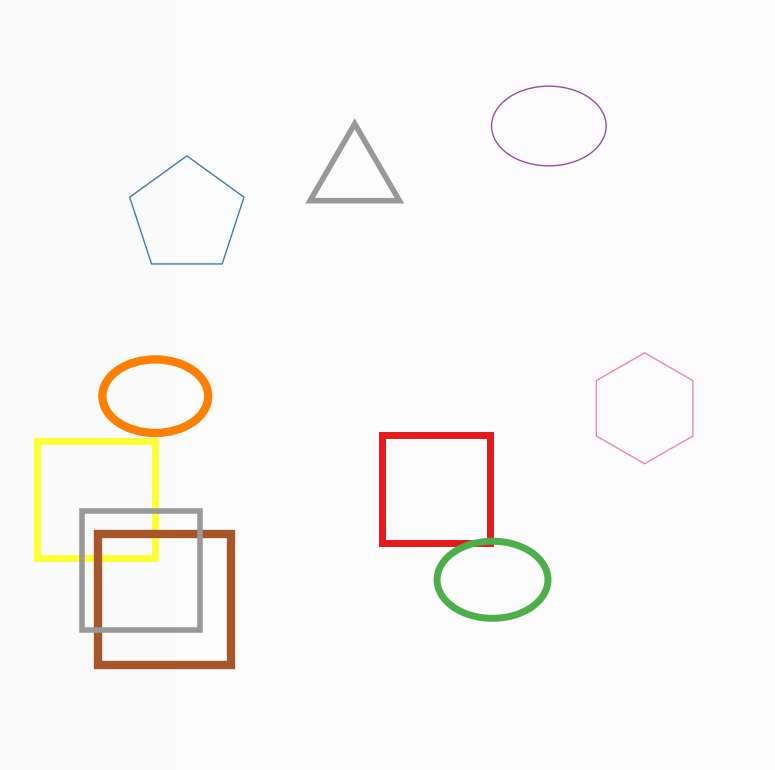[{"shape": "square", "thickness": 2.5, "radius": 0.35, "center": [0.562, 0.365]}, {"shape": "pentagon", "thickness": 0.5, "radius": 0.39, "center": [0.241, 0.72]}, {"shape": "oval", "thickness": 2.5, "radius": 0.36, "center": [0.636, 0.247]}, {"shape": "oval", "thickness": 0.5, "radius": 0.37, "center": [0.708, 0.836]}, {"shape": "oval", "thickness": 3, "radius": 0.34, "center": [0.2, 0.485]}, {"shape": "square", "thickness": 2.5, "radius": 0.38, "center": [0.124, 0.351]}, {"shape": "square", "thickness": 3, "radius": 0.43, "center": [0.212, 0.221]}, {"shape": "hexagon", "thickness": 0.5, "radius": 0.36, "center": [0.832, 0.47]}, {"shape": "square", "thickness": 2, "radius": 0.38, "center": [0.182, 0.259]}, {"shape": "triangle", "thickness": 2, "radius": 0.33, "center": [0.458, 0.773]}]